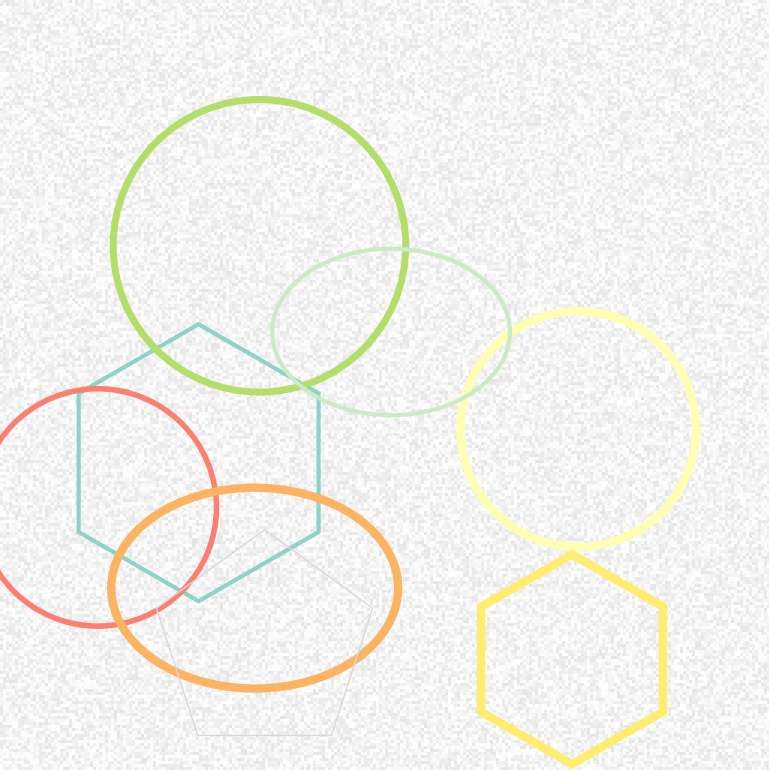[{"shape": "hexagon", "thickness": 1.5, "radius": 0.9, "center": [0.258, 0.399]}, {"shape": "circle", "thickness": 3, "radius": 0.76, "center": [0.751, 0.443]}, {"shape": "circle", "thickness": 2, "radius": 0.77, "center": [0.127, 0.341]}, {"shape": "oval", "thickness": 3, "radius": 0.93, "center": [0.331, 0.236]}, {"shape": "circle", "thickness": 2.5, "radius": 0.95, "center": [0.337, 0.681]}, {"shape": "pentagon", "thickness": 0.5, "radius": 0.74, "center": [0.344, 0.164]}, {"shape": "oval", "thickness": 1.5, "radius": 0.77, "center": [0.508, 0.569]}, {"shape": "hexagon", "thickness": 3, "radius": 0.68, "center": [0.743, 0.144]}]